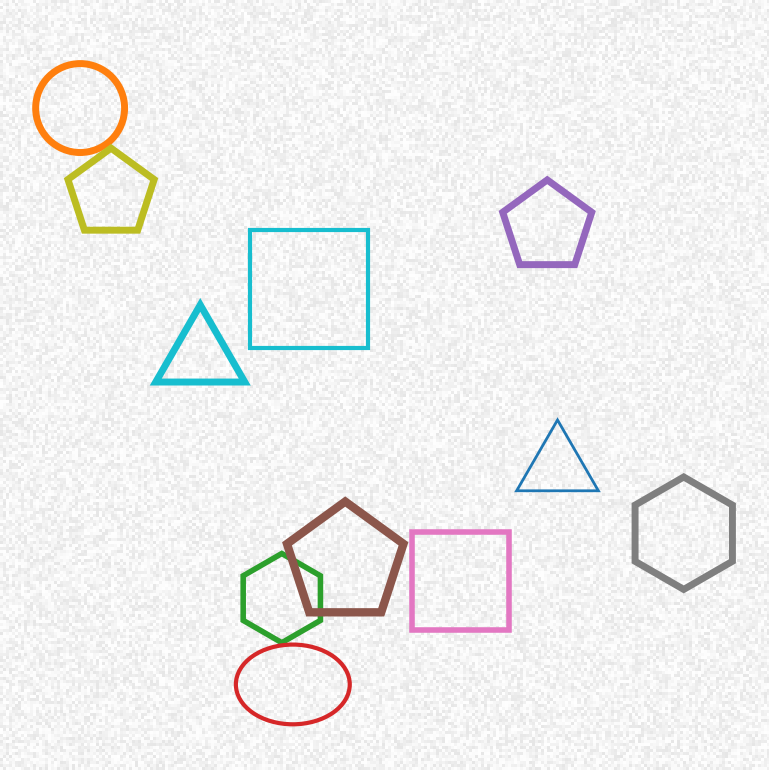[{"shape": "triangle", "thickness": 1, "radius": 0.31, "center": [0.724, 0.393]}, {"shape": "circle", "thickness": 2.5, "radius": 0.29, "center": [0.104, 0.86]}, {"shape": "hexagon", "thickness": 2, "radius": 0.29, "center": [0.366, 0.223]}, {"shape": "oval", "thickness": 1.5, "radius": 0.37, "center": [0.38, 0.111]}, {"shape": "pentagon", "thickness": 2.5, "radius": 0.3, "center": [0.711, 0.706]}, {"shape": "pentagon", "thickness": 3, "radius": 0.4, "center": [0.448, 0.269]}, {"shape": "square", "thickness": 2, "radius": 0.32, "center": [0.598, 0.245]}, {"shape": "hexagon", "thickness": 2.5, "radius": 0.36, "center": [0.888, 0.308]}, {"shape": "pentagon", "thickness": 2.5, "radius": 0.29, "center": [0.144, 0.749]}, {"shape": "square", "thickness": 1.5, "radius": 0.38, "center": [0.401, 0.625]}, {"shape": "triangle", "thickness": 2.5, "radius": 0.33, "center": [0.26, 0.537]}]